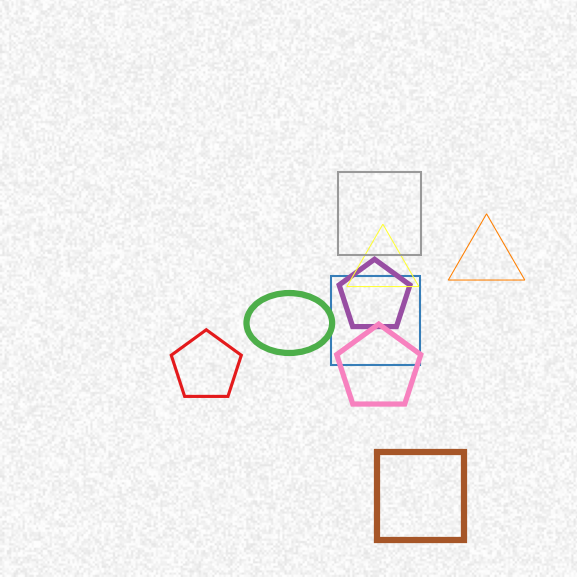[{"shape": "pentagon", "thickness": 1.5, "radius": 0.32, "center": [0.357, 0.364]}, {"shape": "square", "thickness": 1, "radius": 0.39, "center": [0.65, 0.445]}, {"shape": "oval", "thickness": 3, "radius": 0.37, "center": [0.501, 0.44]}, {"shape": "pentagon", "thickness": 2.5, "radius": 0.32, "center": [0.649, 0.486]}, {"shape": "triangle", "thickness": 0.5, "radius": 0.38, "center": [0.843, 0.552]}, {"shape": "triangle", "thickness": 0.5, "radius": 0.36, "center": [0.663, 0.539]}, {"shape": "square", "thickness": 3, "radius": 0.38, "center": [0.728, 0.14]}, {"shape": "pentagon", "thickness": 2.5, "radius": 0.38, "center": [0.656, 0.361]}, {"shape": "square", "thickness": 1, "radius": 0.36, "center": [0.657, 0.63]}]